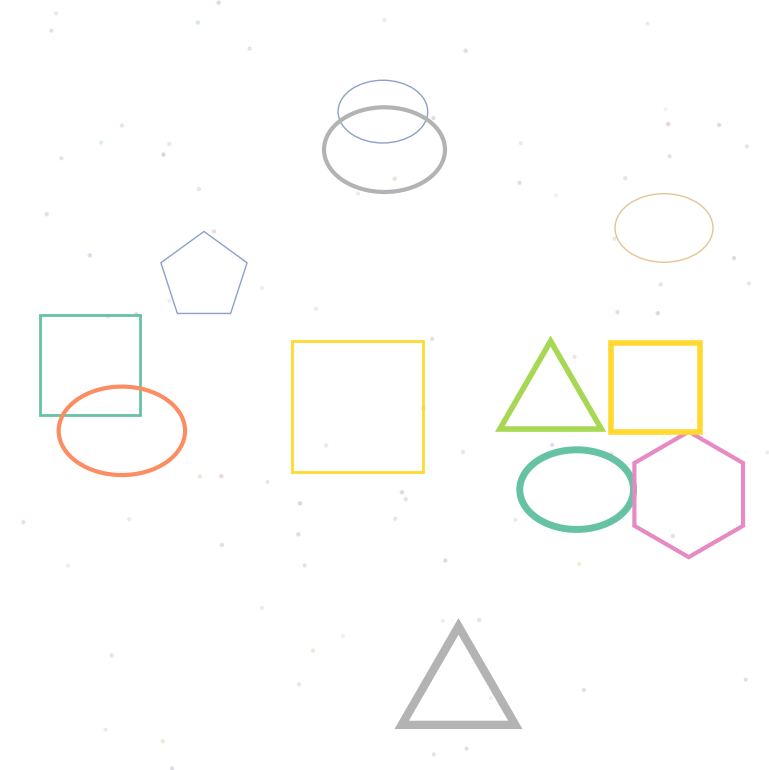[{"shape": "square", "thickness": 1, "radius": 0.32, "center": [0.117, 0.527]}, {"shape": "oval", "thickness": 2.5, "radius": 0.37, "center": [0.749, 0.364]}, {"shape": "oval", "thickness": 1.5, "radius": 0.41, "center": [0.158, 0.44]}, {"shape": "pentagon", "thickness": 0.5, "radius": 0.29, "center": [0.265, 0.641]}, {"shape": "oval", "thickness": 0.5, "radius": 0.29, "center": [0.497, 0.855]}, {"shape": "hexagon", "thickness": 1.5, "radius": 0.41, "center": [0.894, 0.358]}, {"shape": "triangle", "thickness": 2, "radius": 0.38, "center": [0.715, 0.481]}, {"shape": "square", "thickness": 2, "radius": 0.29, "center": [0.851, 0.497]}, {"shape": "square", "thickness": 1, "radius": 0.43, "center": [0.464, 0.473]}, {"shape": "oval", "thickness": 0.5, "radius": 0.32, "center": [0.862, 0.704]}, {"shape": "triangle", "thickness": 3, "radius": 0.43, "center": [0.595, 0.101]}, {"shape": "oval", "thickness": 1.5, "radius": 0.39, "center": [0.499, 0.806]}]